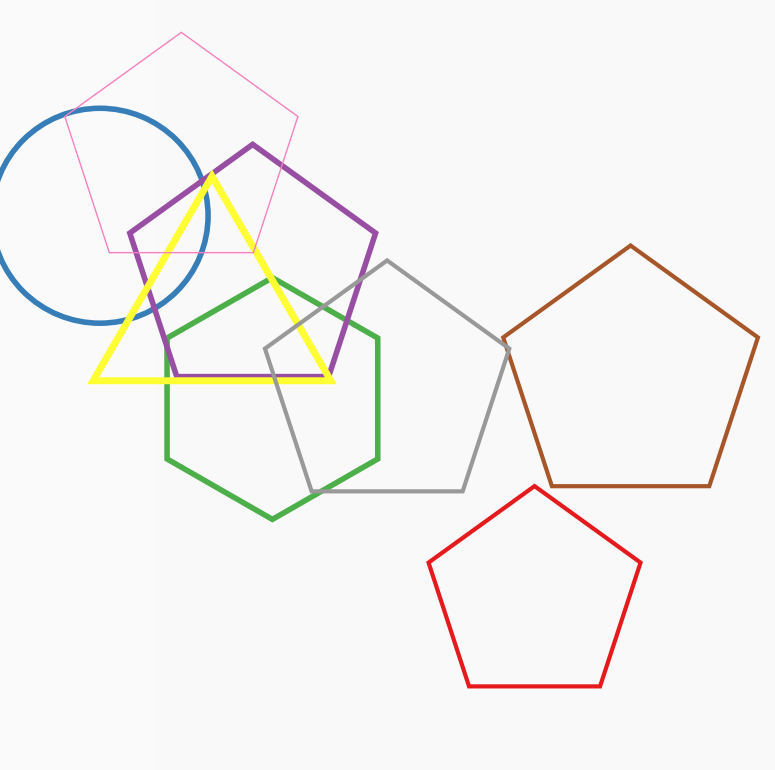[{"shape": "pentagon", "thickness": 1.5, "radius": 0.72, "center": [0.69, 0.225]}, {"shape": "circle", "thickness": 2, "radius": 0.7, "center": [0.129, 0.72]}, {"shape": "hexagon", "thickness": 2, "radius": 0.78, "center": [0.351, 0.482]}, {"shape": "pentagon", "thickness": 2, "radius": 0.83, "center": [0.326, 0.646]}, {"shape": "triangle", "thickness": 2.5, "radius": 0.89, "center": [0.274, 0.594]}, {"shape": "pentagon", "thickness": 1.5, "radius": 0.86, "center": [0.814, 0.508]}, {"shape": "pentagon", "thickness": 0.5, "radius": 0.79, "center": [0.234, 0.8]}, {"shape": "pentagon", "thickness": 1.5, "radius": 0.83, "center": [0.5, 0.496]}]